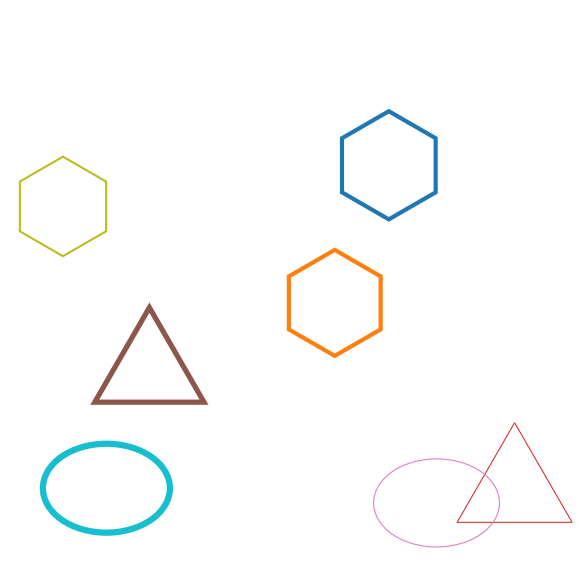[{"shape": "hexagon", "thickness": 2, "radius": 0.47, "center": [0.673, 0.713]}, {"shape": "hexagon", "thickness": 2, "radius": 0.46, "center": [0.58, 0.475]}, {"shape": "triangle", "thickness": 0.5, "radius": 0.57, "center": [0.891, 0.152]}, {"shape": "triangle", "thickness": 2.5, "radius": 0.55, "center": [0.259, 0.357]}, {"shape": "oval", "thickness": 0.5, "radius": 0.54, "center": [0.756, 0.128]}, {"shape": "hexagon", "thickness": 1, "radius": 0.43, "center": [0.109, 0.642]}, {"shape": "oval", "thickness": 3, "radius": 0.55, "center": [0.184, 0.154]}]